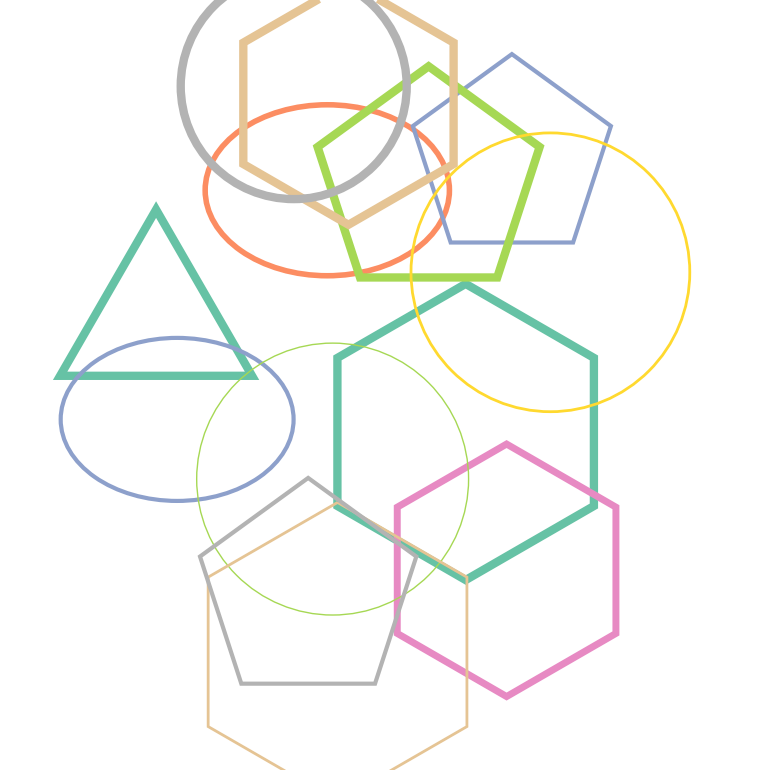[{"shape": "triangle", "thickness": 3, "radius": 0.72, "center": [0.203, 0.584]}, {"shape": "hexagon", "thickness": 3, "radius": 0.96, "center": [0.605, 0.439]}, {"shape": "oval", "thickness": 2, "radius": 0.79, "center": [0.425, 0.753]}, {"shape": "oval", "thickness": 1.5, "radius": 0.76, "center": [0.23, 0.455]}, {"shape": "pentagon", "thickness": 1.5, "radius": 0.68, "center": [0.665, 0.794]}, {"shape": "hexagon", "thickness": 2.5, "radius": 0.82, "center": [0.658, 0.259]}, {"shape": "circle", "thickness": 0.5, "radius": 0.88, "center": [0.432, 0.378]}, {"shape": "pentagon", "thickness": 3, "radius": 0.76, "center": [0.557, 0.762]}, {"shape": "circle", "thickness": 1, "radius": 0.91, "center": [0.715, 0.646]}, {"shape": "hexagon", "thickness": 3, "radius": 0.79, "center": [0.453, 0.866]}, {"shape": "hexagon", "thickness": 1, "radius": 0.97, "center": [0.438, 0.153]}, {"shape": "circle", "thickness": 3, "radius": 0.73, "center": [0.381, 0.888]}, {"shape": "pentagon", "thickness": 1.5, "radius": 0.74, "center": [0.4, 0.232]}]